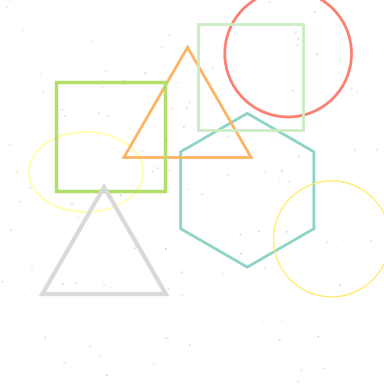[{"shape": "hexagon", "thickness": 2, "radius": 1.0, "center": [0.642, 0.506]}, {"shape": "oval", "thickness": 1.5, "radius": 0.74, "center": [0.223, 0.553]}, {"shape": "circle", "thickness": 2, "radius": 0.82, "center": [0.748, 0.861]}, {"shape": "triangle", "thickness": 2, "radius": 0.95, "center": [0.487, 0.686]}, {"shape": "square", "thickness": 2.5, "radius": 0.71, "center": [0.288, 0.646]}, {"shape": "triangle", "thickness": 3, "radius": 0.93, "center": [0.27, 0.329]}, {"shape": "square", "thickness": 2, "radius": 0.69, "center": [0.65, 0.8]}, {"shape": "circle", "thickness": 1, "radius": 0.75, "center": [0.861, 0.38]}]